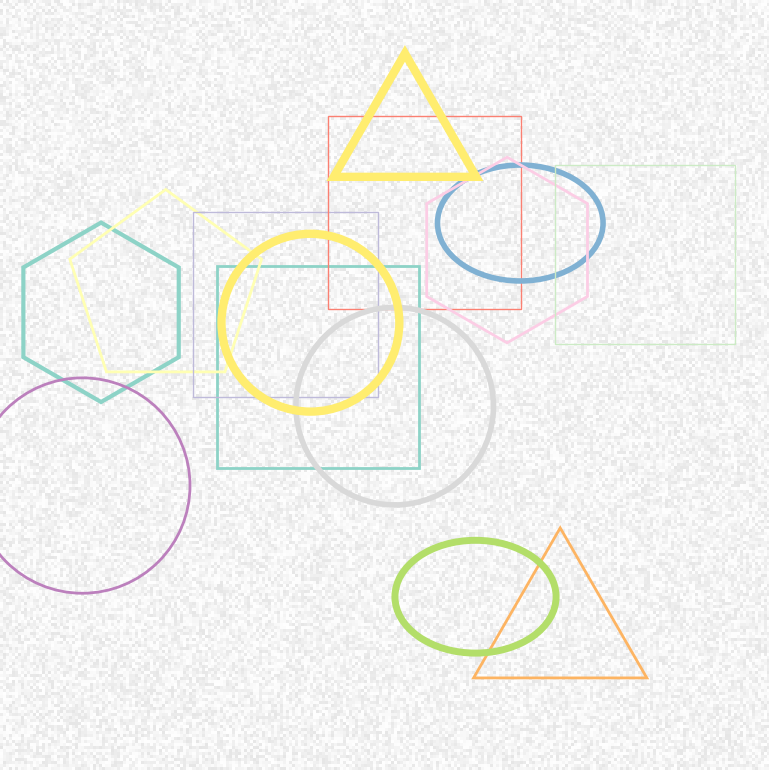[{"shape": "square", "thickness": 1, "radius": 0.66, "center": [0.413, 0.523]}, {"shape": "hexagon", "thickness": 1.5, "radius": 0.58, "center": [0.131, 0.594]}, {"shape": "pentagon", "thickness": 1, "radius": 0.65, "center": [0.215, 0.623]}, {"shape": "square", "thickness": 0.5, "radius": 0.6, "center": [0.37, 0.604]}, {"shape": "square", "thickness": 0.5, "radius": 0.63, "center": [0.552, 0.724]}, {"shape": "oval", "thickness": 2, "radius": 0.54, "center": [0.676, 0.71]}, {"shape": "triangle", "thickness": 1, "radius": 0.65, "center": [0.728, 0.185]}, {"shape": "oval", "thickness": 2.5, "radius": 0.52, "center": [0.618, 0.225]}, {"shape": "hexagon", "thickness": 1, "radius": 0.6, "center": [0.659, 0.675]}, {"shape": "circle", "thickness": 2, "radius": 0.64, "center": [0.513, 0.473]}, {"shape": "circle", "thickness": 1, "radius": 0.7, "center": [0.107, 0.369]}, {"shape": "square", "thickness": 0.5, "radius": 0.58, "center": [0.838, 0.669]}, {"shape": "circle", "thickness": 3, "radius": 0.58, "center": [0.403, 0.581]}, {"shape": "triangle", "thickness": 3, "radius": 0.53, "center": [0.526, 0.824]}]